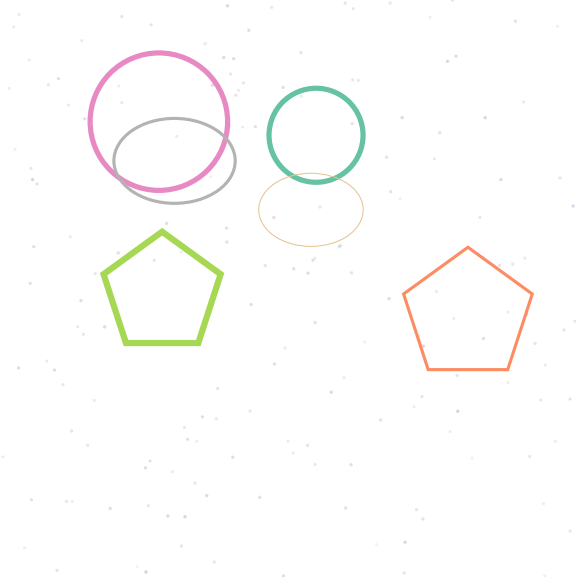[{"shape": "circle", "thickness": 2.5, "radius": 0.41, "center": [0.547, 0.765]}, {"shape": "pentagon", "thickness": 1.5, "radius": 0.59, "center": [0.81, 0.454]}, {"shape": "circle", "thickness": 2.5, "radius": 0.6, "center": [0.275, 0.788]}, {"shape": "pentagon", "thickness": 3, "radius": 0.53, "center": [0.281, 0.491]}, {"shape": "oval", "thickness": 0.5, "radius": 0.45, "center": [0.538, 0.636]}, {"shape": "oval", "thickness": 1.5, "radius": 0.53, "center": [0.302, 0.721]}]